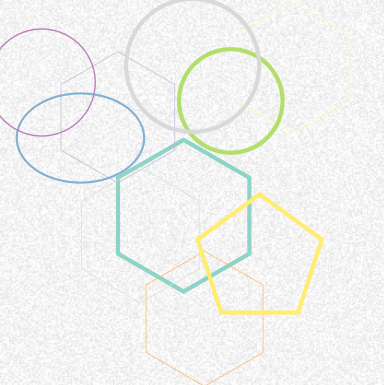[{"shape": "hexagon", "thickness": 3, "radius": 0.99, "center": [0.477, 0.44]}, {"shape": "hexagon", "thickness": 0.5, "radius": 0.85, "center": [0.759, 0.825]}, {"shape": "hexagon", "thickness": 0.5, "radius": 0.85, "center": [0.306, 0.695]}, {"shape": "oval", "thickness": 1.5, "radius": 0.83, "center": [0.209, 0.642]}, {"shape": "hexagon", "thickness": 0.5, "radius": 0.88, "center": [0.531, 0.172]}, {"shape": "circle", "thickness": 3, "radius": 0.67, "center": [0.599, 0.738]}, {"shape": "circle", "thickness": 3, "radius": 0.86, "center": [0.5, 0.83]}, {"shape": "circle", "thickness": 1, "radius": 0.69, "center": [0.108, 0.786]}, {"shape": "hexagon", "thickness": 0.5, "radius": 0.88, "center": [0.365, 0.39]}, {"shape": "pentagon", "thickness": 3, "radius": 0.85, "center": [0.675, 0.326]}]